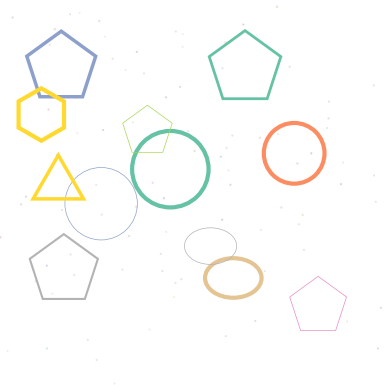[{"shape": "pentagon", "thickness": 2, "radius": 0.49, "center": [0.636, 0.823]}, {"shape": "circle", "thickness": 3, "radius": 0.5, "center": [0.442, 0.561]}, {"shape": "circle", "thickness": 3, "radius": 0.39, "center": [0.764, 0.602]}, {"shape": "pentagon", "thickness": 2.5, "radius": 0.47, "center": [0.159, 0.825]}, {"shape": "circle", "thickness": 0.5, "radius": 0.47, "center": [0.263, 0.471]}, {"shape": "pentagon", "thickness": 0.5, "radius": 0.39, "center": [0.826, 0.205]}, {"shape": "pentagon", "thickness": 0.5, "radius": 0.34, "center": [0.383, 0.659]}, {"shape": "triangle", "thickness": 2.5, "radius": 0.38, "center": [0.151, 0.521]}, {"shape": "hexagon", "thickness": 3, "radius": 0.34, "center": [0.107, 0.703]}, {"shape": "oval", "thickness": 3, "radius": 0.37, "center": [0.606, 0.278]}, {"shape": "pentagon", "thickness": 1.5, "radius": 0.47, "center": [0.166, 0.299]}, {"shape": "oval", "thickness": 0.5, "radius": 0.34, "center": [0.547, 0.361]}]